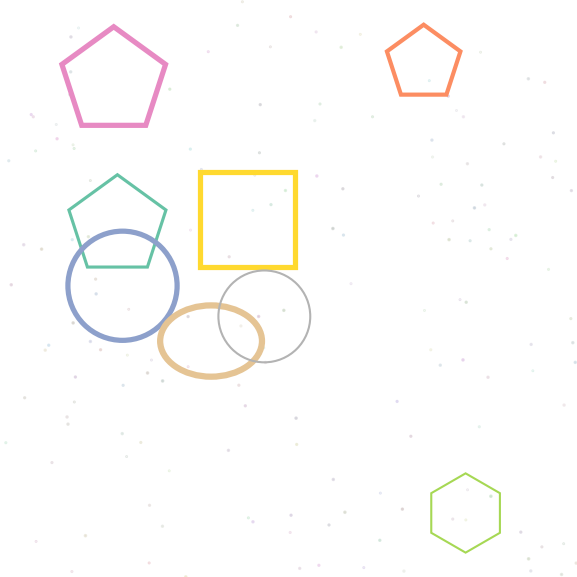[{"shape": "pentagon", "thickness": 1.5, "radius": 0.44, "center": [0.203, 0.608]}, {"shape": "pentagon", "thickness": 2, "radius": 0.33, "center": [0.734, 0.889]}, {"shape": "circle", "thickness": 2.5, "radius": 0.47, "center": [0.212, 0.504]}, {"shape": "pentagon", "thickness": 2.5, "radius": 0.47, "center": [0.197, 0.858]}, {"shape": "hexagon", "thickness": 1, "radius": 0.34, "center": [0.806, 0.111]}, {"shape": "square", "thickness": 2.5, "radius": 0.41, "center": [0.429, 0.619]}, {"shape": "oval", "thickness": 3, "radius": 0.44, "center": [0.365, 0.409]}, {"shape": "circle", "thickness": 1, "radius": 0.4, "center": [0.458, 0.451]}]